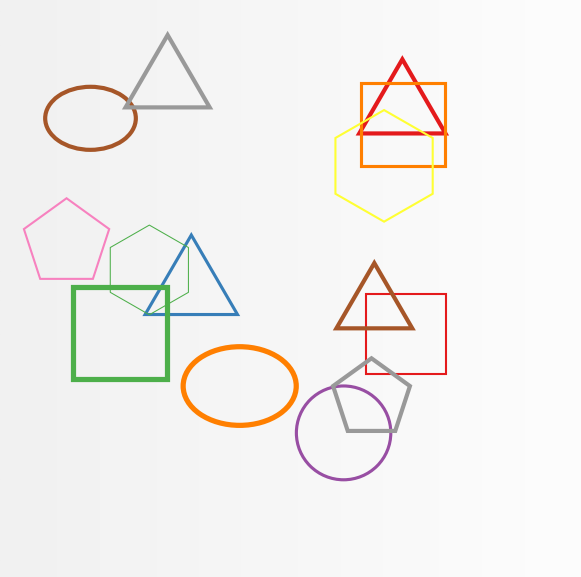[{"shape": "square", "thickness": 1, "radius": 0.35, "center": [0.698, 0.42]}, {"shape": "triangle", "thickness": 2, "radius": 0.43, "center": [0.692, 0.811]}, {"shape": "triangle", "thickness": 1.5, "radius": 0.46, "center": [0.329, 0.5]}, {"shape": "hexagon", "thickness": 0.5, "radius": 0.39, "center": [0.257, 0.532]}, {"shape": "square", "thickness": 2.5, "radius": 0.4, "center": [0.206, 0.422]}, {"shape": "circle", "thickness": 1.5, "radius": 0.41, "center": [0.591, 0.25]}, {"shape": "oval", "thickness": 2.5, "radius": 0.49, "center": [0.412, 0.331]}, {"shape": "square", "thickness": 1.5, "radius": 0.36, "center": [0.693, 0.784]}, {"shape": "hexagon", "thickness": 1, "radius": 0.48, "center": [0.661, 0.712]}, {"shape": "triangle", "thickness": 2, "radius": 0.38, "center": [0.644, 0.468]}, {"shape": "oval", "thickness": 2, "radius": 0.39, "center": [0.156, 0.794]}, {"shape": "pentagon", "thickness": 1, "radius": 0.39, "center": [0.114, 0.579]}, {"shape": "pentagon", "thickness": 2, "radius": 0.35, "center": [0.639, 0.309]}, {"shape": "triangle", "thickness": 2, "radius": 0.42, "center": [0.288, 0.855]}]